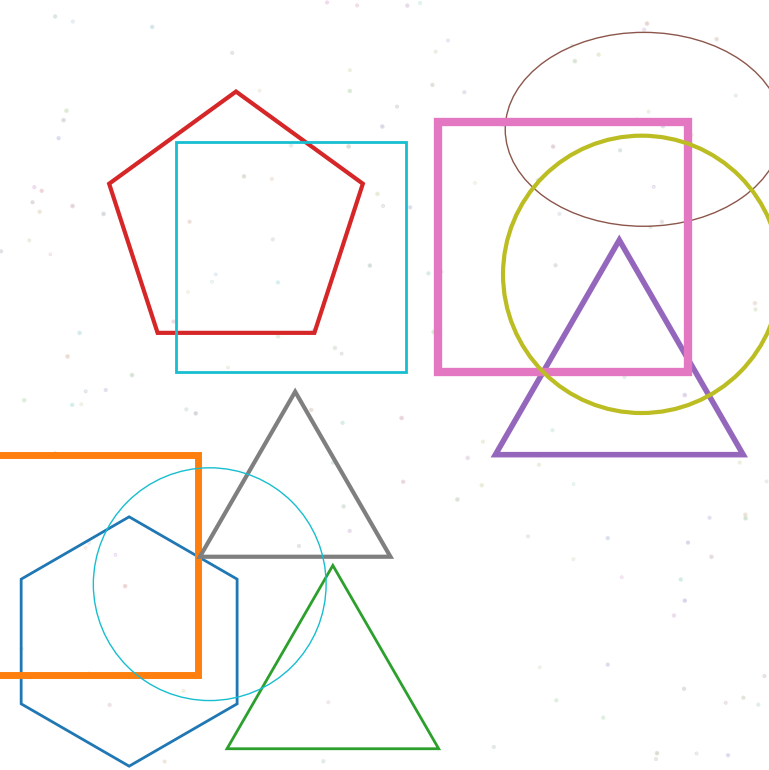[{"shape": "hexagon", "thickness": 1, "radius": 0.81, "center": [0.168, 0.167]}, {"shape": "square", "thickness": 2.5, "radius": 0.71, "center": [0.115, 0.266]}, {"shape": "triangle", "thickness": 1, "radius": 0.79, "center": [0.432, 0.107]}, {"shape": "pentagon", "thickness": 1.5, "radius": 0.87, "center": [0.306, 0.708]}, {"shape": "triangle", "thickness": 2, "radius": 0.93, "center": [0.804, 0.502]}, {"shape": "oval", "thickness": 0.5, "radius": 0.9, "center": [0.836, 0.832]}, {"shape": "square", "thickness": 3, "radius": 0.81, "center": [0.731, 0.68]}, {"shape": "triangle", "thickness": 1.5, "radius": 0.71, "center": [0.383, 0.348]}, {"shape": "circle", "thickness": 1.5, "radius": 0.9, "center": [0.833, 0.644]}, {"shape": "square", "thickness": 1, "radius": 0.75, "center": [0.378, 0.666]}, {"shape": "circle", "thickness": 0.5, "radius": 0.76, "center": [0.272, 0.241]}]